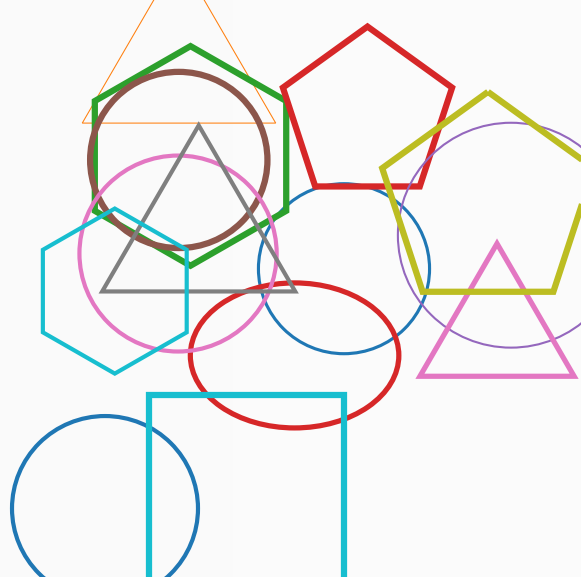[{"shape": "circle", "thickness": 1.5, "radius": 0.74, "center": [0.592, 0.534]}, {"shape": "circle", "thickness": 2, "radius": 0.8, "center": [0.181, 0.119]}, {"shape": "triangle", "thickness": 0.5, "radius": 0.96, "center": [0.308, 0.882]}, {"shape": "hexagon", "thickness": 3, "radius": 0.95, "center": [0.328, 0.729]}, {"shape": "pentagon", "thickness": 3, "radius": 0.77, "center": [0.632, 0.8]}, {"shape": "oval", "thickness": 2.5, "radius": 0.9, "center": [0.507, 0.384]}, {"shape": "circle", "thickness": 1, "radius": 0.97, "center": [0.879, 0.592]}, {"shape": "circle", "thickness": 3, "radius": 0.76, "center": [0.308, 0.722]}, {"shape": "triangle", "thickness": 2.5, "radius": 0.77, "center": [0.855, 0.424]}, {"shape": "circle", "thickness": 2, "radius": 0.85, "center": [0.306, 0.56]}, {"shape": "triangle", "thickness": 2, "radius": 0.96, "center": [0.342, 0.59]}, {"shape": "pentagon", "thickness": 3, "radius": 0.96, "center": [0.84, 0.649]}, {"shape": "square", "thickness": 3, "radius": 0.84, "center": [0.424, 0.148]}, {"shape": "hexagon", "thickness": 2, "radius": 0.71, "center": [0.197, 0.495]}]